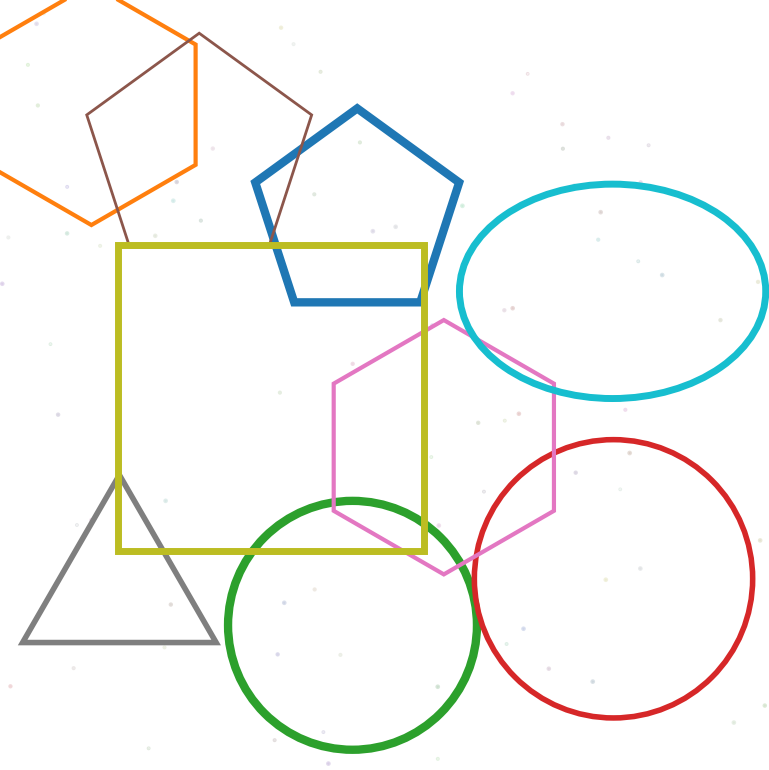[{"shape": "pentagon", "thickness": 3, "radius": 0.7, "center": [0.464, 0.72]}, {"shape": "hexagon", "thickness": 1.5, "radius": 0.78, "center": [0.119, 0.864]}, {"shape": "circle", "thickness": 3, "radius": 0.81, "center": [0.458, 0.188]}, {"shape": "circle", "thickness": 2, "radius": 0.9, "center": [0.797, 0.248]}, {"shape": "pentagon", "thickness": 1, "radius": 0.77, "center": [0.259, 0.803]}, {"shape": "hexagon", "thickness": 1.5, "radius": 0.83, "center": [0.576, 0.419]}, {"shape": "triangle", "thickness": 2, "radius": 0.73, "center": [0.155, 0.238]}, {"shape": "square", "thickness": 2.5, "radius": 0.99, "center": [0.352, 0.484]}, {"shape": "oval", "thickness": 2.5, "radius": 0.99, "center": [0.796, 0.622]}]